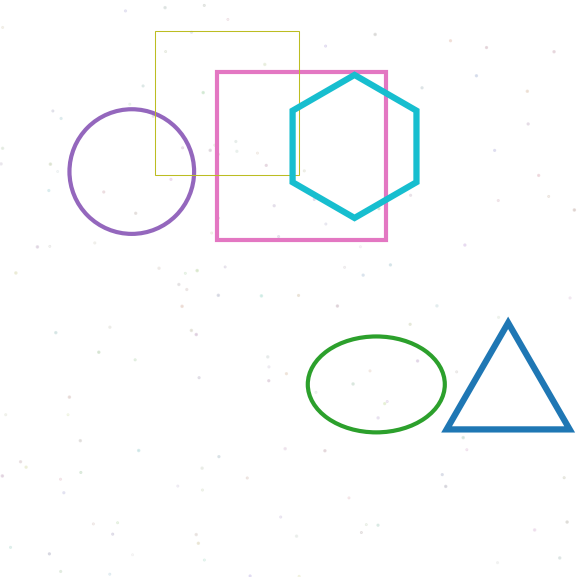[{"shape": "triangle", "thickness": 3, "radius": 0.62, "center": [0.88, 0.317]}, {"shape": "oval", "thickness": 2, "radius": 0.59, "center": [0.652, 0.333]}, {"shape": "circle", "thickness": 2, "radius": 0.54, "center": [0.228, 0.702]}, {"shape": "square", "thickness": 2, "radius": 0.73, "center": [0.522, 0.729]}, {"shape": "square", "thickness": 0.5, "radius": 0.62, "center": [0.393, 0.82]}, {"shape": "hexagon", "thickness": 3, "radius": 0.62, "center": [0.614, 0.746]}]